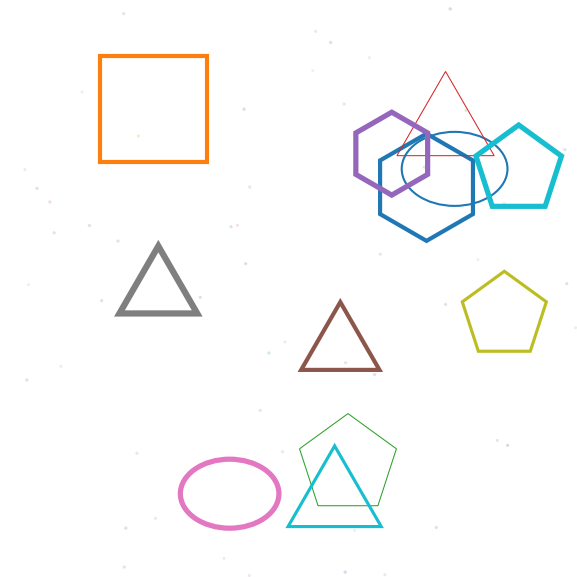[{"shape": "oval", "thickness": 1, "radius": 0.46, "center": [0.787, 0.707]}, {"shape": "hexagon", "thickness": 2, "radius": 0.46, "center": [0.739, 0.675]}, {"shape": "square", "thickness": 2, "radius": 0.46, "center": [0.266, 0.811]}, {"shape": "pentagon", "thickness": 0.5, "radius": 0.44, "center": [0.603, 0.195]}, {"shape": "triangle", "thickness": 0.5, "radius": 0.49, "center": [0.772, 0.778]}, {"shape": "hexagon", "thickness": 2.5, "radius": 0.36, "center": [0.678, 0.733]}, {"shape": "triangle", "thickness": 2, "radius": 0.39, "center": [0.589, 0.398]}, {"shape": "oval", "thickness": 2.5, "radius": 0.43, "center": [0.398, 0.144]}, {"shape": "triangle", "thickness": 3, "radius": 0.39, "center": [0.274, 0.495]}, {"shape": "pentagon", "thickness": 1.5, "radius": 0.38, "center": [0.873, 0.453]}, {"shape": "triangle", "thickness": 1.5, "radius": 0.47, "center": [0.579, 0.134]}, {"shape": "pentagon", "thickness": 2.5, "radius": 0.39, "center": [0.898, 0.705]}]